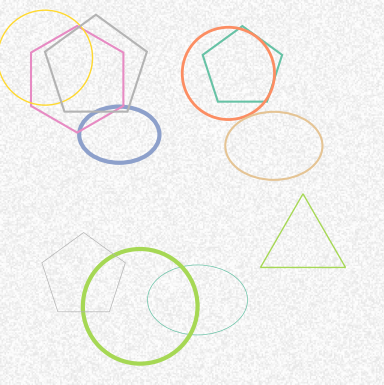[{"shape": "pentagon", "thickness": 1.5, "radius": 0.54, "center": [0.63, 0.824]}, {"shape": "oval", "thickness": 0.5, "radius": 0.65, "center": [0.513, 0.221]}, {"shape": "circle", "thickness": 2, "radius": 0.6, "center": [0.593, 0.809]}, {"shape": "oval", "thickness": 3, "radius": 0.52, "center": [0.31, 0.65]}, {"shape": "hexagon", "thickness": 1.5, "radius": 0.69, "center": [0.201, 0.794]}, {"shape": "triangle", "thickness": 1, "radius": 0.64, "center": [0.787, 0.369]}, {"shape": "circle", "thickness": 3, "radius": 0.74, "center": [0.364, 0.204]}, {"shape": "circle", "thickness": 1, "radius": 0.62, "center": [0.117, 0.85]}, {"shape": "oval", "thickness": 1.5, "radius": 0.63, "center": [0.711, 0.621]}, {"shape": "pentagon", "thickness": 0.5, "radius": 0.57, "center": [0.217, 0.282]}, {"shape": "pentagon", "thickness": 1.5, "radius": 0.7, "center": [0.249, 0.823]}]